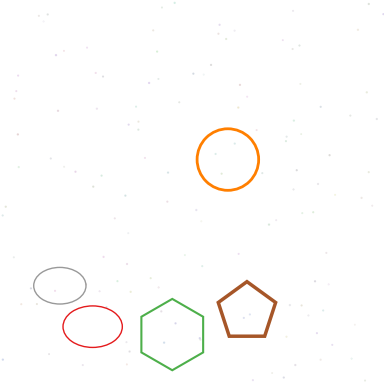[{"shape": "oval", "thickness": 1, "radius": 0.39, "center": [0.241, 0.152]}, {"shape": "hexagon", "thickness": 1.5, "radius": 0.46, "center": [0.447, 0.131]}, {"shape": "circle", "thickness": 2, "radius": 0.4, "center": [0.592, 0.586]}, {"shape": "pentagon", "thickness": 2.5, "radius": 0.39, "center": [0.641, 0.19]}, {"shape": "oval", "thickness": 1, "radius": 0.34, "center": [0.155, 0.258]}]